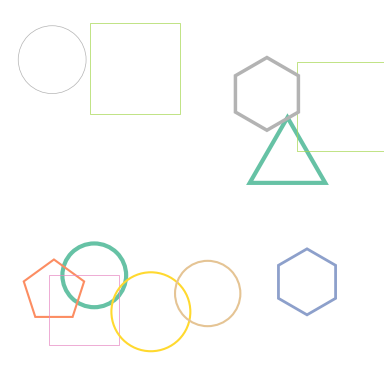[{"shape": "triangle", "thickness": 3, "radius": 0.57, "center": [0.747, 0.582]}, {"shape": "circle", "thickness": 3, "radius": 0.41, "center": [0.245, 0.285]}, {"shape": "pentagon", "thickness": 1.5, "radius": 0.41, "center": [0.14, 0.244]}, {"shape": "hexagon", "thickness": 2, "radius": 0.43, "center": [0.797, 0.268]}, {"shape": "square", "thickness": 0.5, "radius": 0.45, "center": [0.219, 0.194]}, {"shape": "square", "thickness": 0.5, "radius": 0.58, "center": [0.888, 0.723]}, {"shape": "square", "thickness": 0.5, "radius": 0.59, "center": [0.351, 0.822]}, {"shape": "circle", "thickness": 1.5, "radius": 0.51, "center": [0.392, 0.19]}, {"shape": "circle", "thickness": 1.5, "radius": 0.42, "center": [0.539, 0.238]}, {"shape": "circle", "thickness": 0.5, "radius": 0.44, "center": [0.135, 0.845]}, {"shape": "hexagon", "thickness": 2.5, "radius": 0.47, "center": [0.693, 0.756]}]